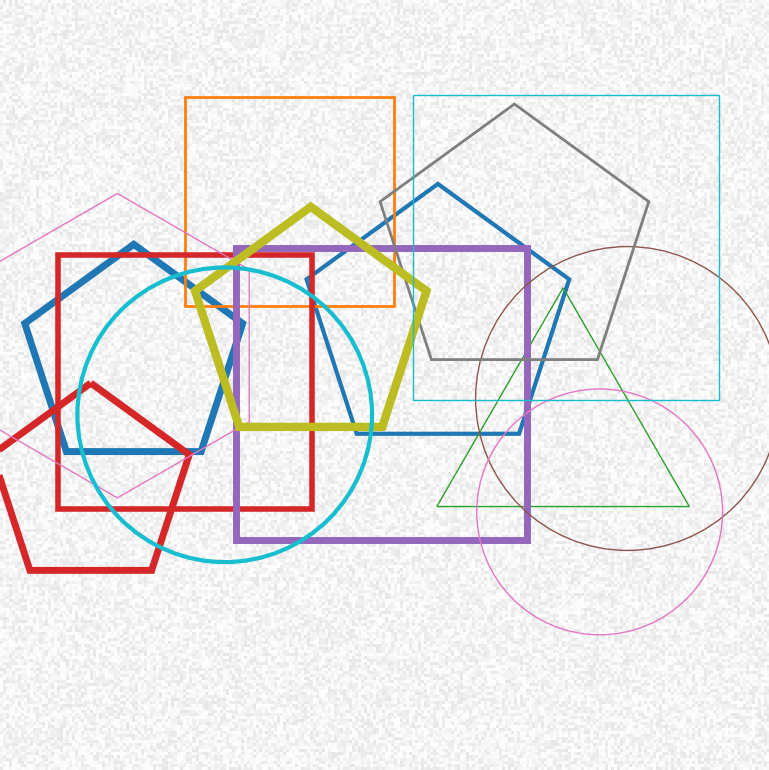[{"shape": "pentagon", "thickness": 1.5, "radius": 0.9, "center": [0.569, 0.582]}, {"shape": "pentagon", "thickness": 2.5, "radius": 0.74, "center": [0.174, 0.534]}, {"shape": "square", "thickness": 1, "radius": 0.68, "center": [0.376, 0.738]}, {"shape": "triangle", "thickness": 0.5, "radius": 0.95, "center": [0.731, 0.437]}, {"shape": "square", "thickness": 2, "radius": 0.82, "center": [0.241, 0.504]}, {"shape": "pentagon", "thickness": 2.5, "radius": 0.67, "center": [0.118, 0.368]}, {"shape": "square", "thickness": 2.5, "radius": 0.95, "center": [0.495, 0.488]}, {"shape": "circle", "thickness": 0.5, "radius": 0.99, "center": [0.815, 0.482]}, {"shape": "hexagon", "thickness": 0.5, "radius": 0.99, "center": [0.153, 0.551]}, {"shape": "circle", "thickness": 0.5, "radius": 0.8, "center": [0.779, 0.335]}, {"shape": "pentagon", "thickness": 1, "radius": 0.92, "center": [0.668, 0.681]}, {"shape": "pentagon", "thickness": 3, "radius": 0.79, "center": [0.404, 0.573]}, {"shape": "square", "thickness": 0.5, "radius": 0.99, "center": [0.736, 0.679]}, {"shape": "circle", "thickness": 1.5, "radius": 0.96, "center": [0.292, 0.461]}]